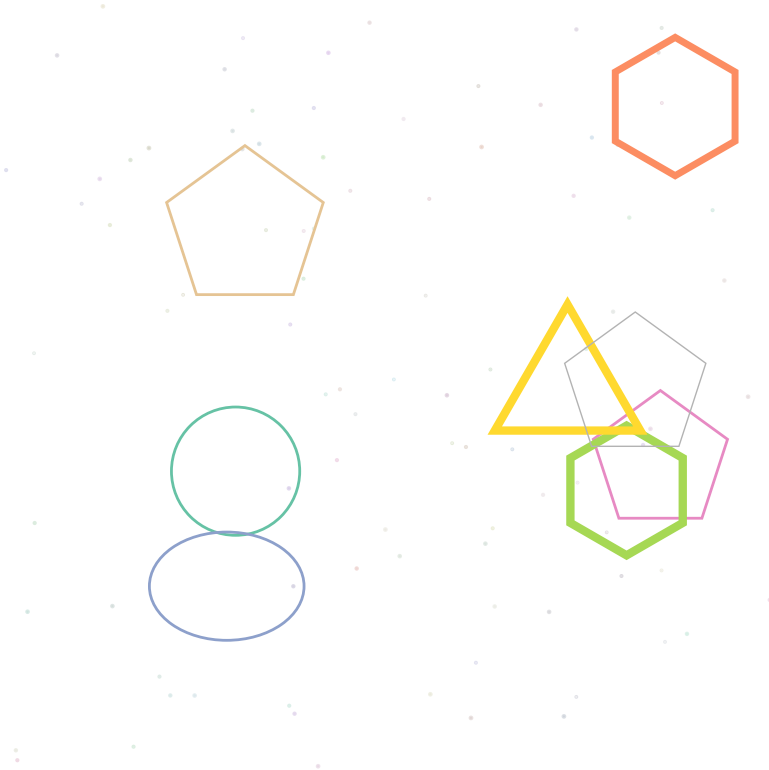[{"shape": "circle", "thickness": 1, "radius": 0.42, "center": [0.306, 0.388]}, {"shape": "hexagon", "thickness": 2.5, "radius": 0.45, "center": [0.877, 0.862]}, {"shape": "oval", "thickness": 1, "radius": 0.5, "center": [0.294, 0.239]}, {"shape": "pentagon", "thickness": 1, "radius": 0.46, "center": [0.858, 0.401]}, {"shape": "hexagon", "thickness": 3, "radius": 0.42, "center": [0.814, 0.363]}, {"shape": "triangle", "thickness": 3, "radius": 0.55, "center": [0.737, 0.495]}, {"shape": "pentagon", "thickness": 1, "radius": 0.53, "center": [0.318, 0.704]}, {"shape": "pentagon", "thickness": 0.5, "radius": 0.48, "center": [0.825, 0.498]}]